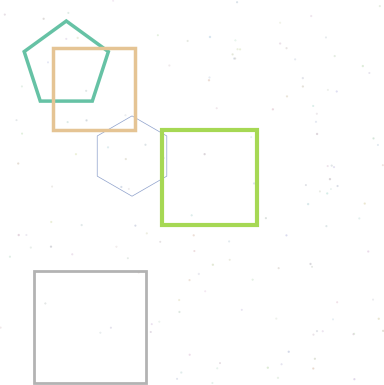[{"shape": "pentagon", "thickness": 2.5, "radius": 0.57, "center": [0.172, 0.83]}, {"shape": "hexagon", "thickness": 0.5, "radius": 0.52, "center": [0.343, 0.595]}, {"shape": "square", "thickness": 3, "radius": 0.62, "center": [0.544, 0.54]}, {"shape": "square", "thickness": 2.5, "radius": 0.54, "center": [0.244, 0.769]}, {"shape": "square", "thickness": 2, "radius": 0.73, "center": [0.233, 0.15]}]